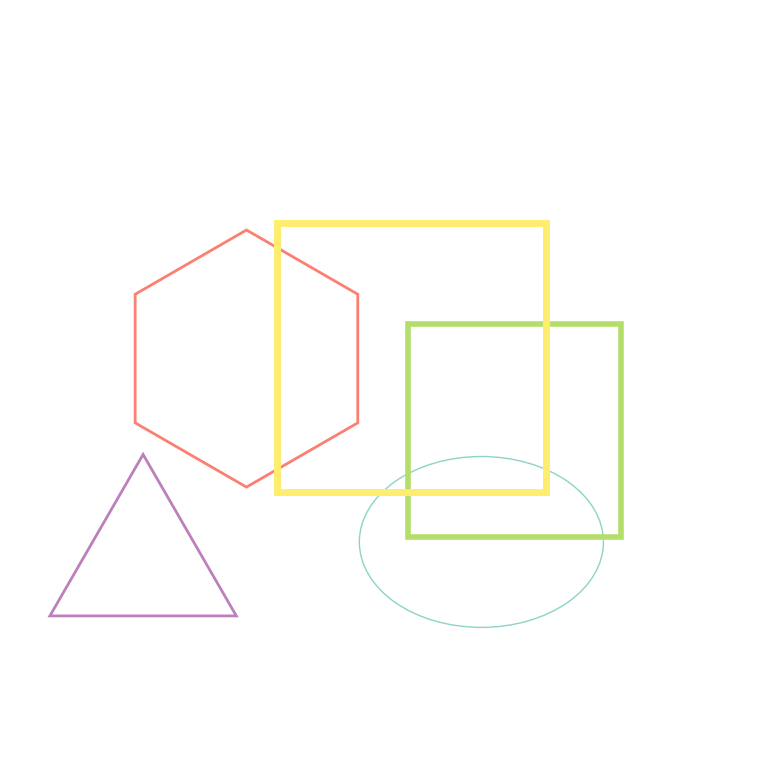[{"shape": "oval", "thickness": 0.5, "radius": 0.79, "center": [0.625, 0.296]}, {"shape": "hexagon", "thickness": 1, "radius": 0.83, "center": [0.32, 0.534]}, {"shape": "square", "thickness": 2, "radius": 0.69, "center": [0.668, 0.441]}, {"shape": "triangle", "thickness": 1, "radius": 0.7, "center": [0.186, 0.27]}, {"shape": "square", "thickness": 2.5, "radius": 0.87, "center": [0.534, 0.536]}]